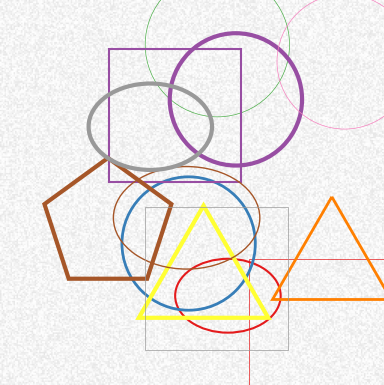[{"shape": "oval", "thickness": 1.5, "radius": 0.69, "center": [0.592, 0.232]}, {"shape": "square", "thickness": 0.5, "radius": 0.88, "center": [0.824, 0.151]}, {"shape": "circle", "thickness": 2, "radius": 0.87, "center": [0.49, 0.367]}, {"shape": "circle", "thickness": 0.5, "radius": 0.94, "center": [0.565, 0.884]}, {"shape": "square", "thickness": 1.5, "radius": 0.86, "center": [0.455, 0.7]}, {"shape": "circle", "thickness": 3, "radius": 0.86, "center": [0.613, 0.742]}, {"shape": "triangle", "thickness": 2, "radius": 0.89, "center": [0.862, 0.311]}, {"shape": "triangle", "thickness": 3, "radius": 0.97, "center": [0.529, 0.272]}, {"shape": "pentagon", "thickness": 3, "radius": 0.87, "center": [0.28, 0.416]}, {"shape": "oval", "thickness": 1, "radius": 0.95, "center": [0.485, 0.434]}, {"shape": "circle", "thickness": 0.5, "radius": 0.88, "center": [0.895, 0.84]}, {"shape": "oval", "thickness": 3, "radius": 0.8, "center": [0.39, 0.671]}, {"shape": "square", "thickness": 0.5, "radius": 0.93, "center": [0.562, 0.277]}]